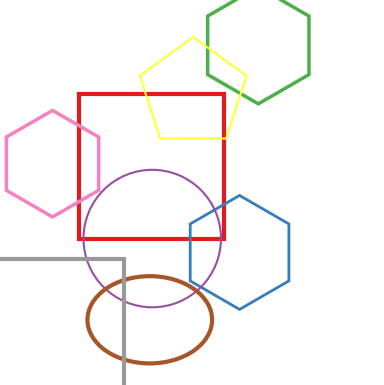[{"shape": "square", "thickness": 3, "radius": 0.94, "center": [0.393, 0.566]}, {"shape": "hexagon", "thickness": 2, "radius": 0.74, "center": [0.622, 0.344]}, {"shape": "hexagon", "thickness": 2.5, "radius": 0.76, "center": [0.671, 0.882]}, {"shape": "circle", "thickness": 1.5, "radius": 0.89, "center": [0.395, 0.38]}, {"shape": "pentagon", "thickness": 1.5, "radius": 0.73, "center": [0.502, 0.758]}, {"shape": "oval", "thickness": 3, "radius": 0.81, "center": [0.389, 0.169]}, {"shape": "hexagon", "thickness": 2.5, "radius": 0.69, "center": [0.136, 0.575]}, {"shape": "square", "thickness": 3, "radius": 0.85, "center": [0.152, 0.157]}]